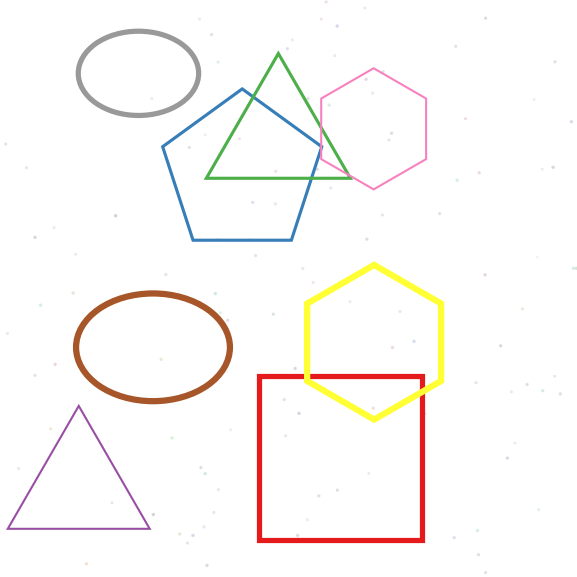[{"shape": "square", "thickness": 2.5, "radius": 0.71, "center": [0.59, 0.206]}, {"shape": "pentagon", "thickness": 1.5, "radius": 0.72, "center": [0.419, 0.7]}, {"shape": "triangle", "thickness": 1.5, "radius": 0.72, "center": [0.482, 0.762]}, {"shape": "triangle", "thickness": 1, "radius": 0.71, "center": [0.136, 0.154]}, {"shape": "hexagon", "thickness": 3, "radius": 0.67, "center": [0.648, 0.406]}, {"shape": "oval", "thickness": 3, "radius": 0.67, "center": [0.265, 0.398]}, {"shape": "hexagon", "thickness": 1, "radius": 0.52, "center": [0.647, 0.776]}, {"shape": "oval", "thickness": 2.5, "radius": 0.52, "center": [0.24, 0.872]}]